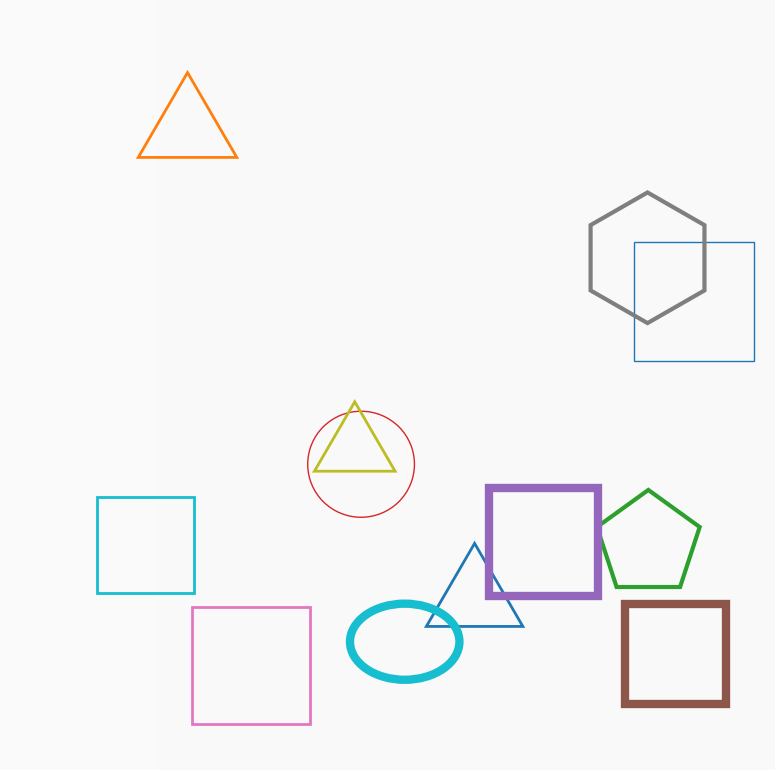[{"shape": "square", "thickness": 0.5, "radius": 0.39, "center": [0.895, 0.609]}, {"shape": "triangle", "thickness": 1, "radius": 0.36, "center": [0.612, 0.222]}, {"shape": "triangle", "thickness": 1, "radius": 0.37, "center": [0.242, 0.832]}, {"shape": "pentagon", "thickness": 1.5, "radius": 0.35, "center": [0.837, 0.294]}, {"shape": "circle", "thickness": 0.5, "radius": 0.34, "center": [0.466, 0.397]}, {"shape": "square", "thickness": 3, "radius": 0.35, "center": [0.702, 0.296]}, {"shape": "square", "thickness": 3, "radius": 0.32, "center": [0.872, 0.151]}, {"shape": "square", "thickness": 1, "radius": 0.38, "center": [0.324, 0.136]}, {"shape": "hexagon", "thickness": 1.5, "radius": 0.42, "center": [0.836, 0.665]}, {"shape": "triangle", "thickness": 1, "radius": 0.3, "center": [0.458, 0.418]}, {"shape": "square", "thickness": 1, "radius": 0.31, "center": [0.188, 0.292]}, {"shape": "oval", "thickness": 3, "radius": 0.35, "center": [0.522, 0.167]}]